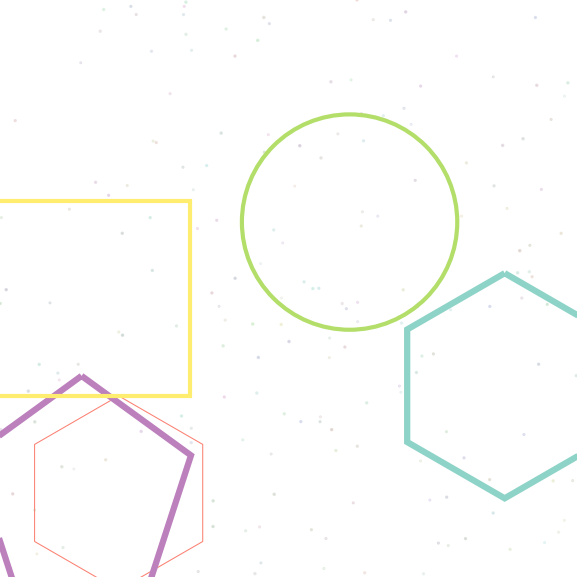[{"shape": "hexagon", "thickness": 3, "radius": 0.97, "center": [0.874, 0.331]}, {"shape": "hexagon", "thickness": 0.5, "radius": 0.84, "center": [0.205, 0.146]}, {"shape": "circle", "thickness": 2, "radius": 0.93, "center": [0.605, 0.615]}, {"shape": "pentagon", "thickness": 3, "radius": 1.0, "center": [0.141, 0.149]}, {"shape": "square", "thickness": 2, "radius": 0.85, "center": [0.16, 0.483]}]